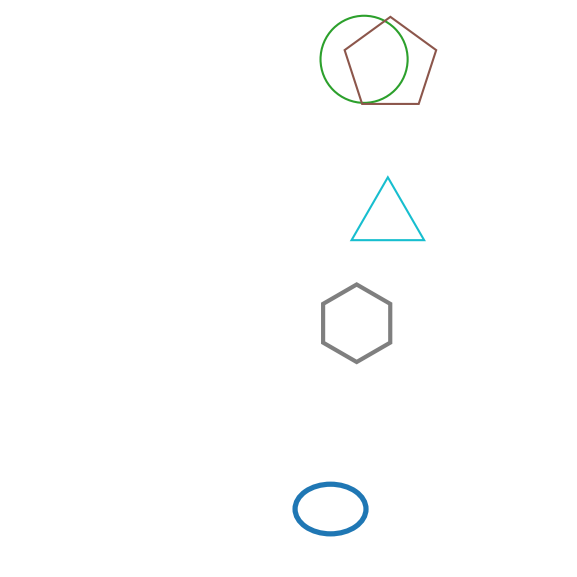[{"shape": "oval", "thickness": 2.5, "radius": 0.31, "center": [0.572, 0.118]}, {"shape": "circle", "thickness": 1, "radius": 0.38, "center": [0.63, 0.896]}, {"shape": "pentagon", "thickness": 1, "radius": 0.42, "center": [0.676, 0.887]}, {"shape": "hexagon", "thickness": 2, "radius": 0.34, "center": [0.618, 0.439]}, {"shape": "triangle", "thickness": 1, "radius": 0.36, "center": [0.672, 0.62]}]